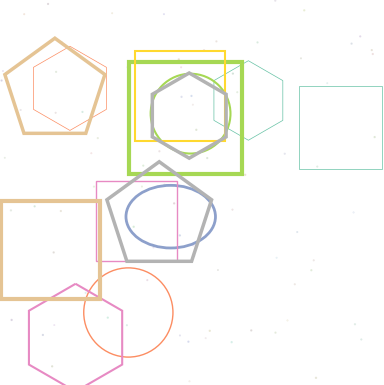[{"shape": "square", "thickness": 0.5, "radius": 0.54, "center": [0.884, 0.67]}, {"shape": "hexagon", "thickness": 0.5, "radius": 0.52, "center": [0.645, 0.739]}, {"shape": "hexagon", "thickness": 0.5, "radius": 0.55, "center": [0.182, 0.771]}, {"shape": "circle", "thickness": 1, "radius": 0.58, "center": [0.333, 0.188]}, {"shape": "oval", "thickness": 2, "radius": 0.58, "center": [0.443, 0.437]}, {"shape": "square", "thickness": 1, "radius": 0.52, "center": [0.354, 0.426]}, {"shape": "hexagon", "thickness": 1.5, "radius": 0.7, "center": [0.196, 0.123]}, {"shape": "circle", "thickness": 1.5, "radius": 0.52, "center": [0.495, 0.705]}, {"shape": "square", "thickness": 3, "radius": 0.73, "center": [0.481, 0.694]}, {"shape": "square", "thickness": 1.5, "radius": 0.58, "center": [0.468, 0.751]}, {"shape": "square", "thickness": 3, "radius": 0.64, "center": [0.131, 0.351]}, {"shape": "pentagon", "thickness": 2.5, "radius": 0.68, "center": [0.143, 0.764]}, {"shape": "pentagon", "thickness": 2.5, "radius": 0.71, "center": [0.414, 0.437]}, {"shape": "hexagon", "thickness": 2.5, "radius": 0.55, "center": [0.491, 0.7]}]